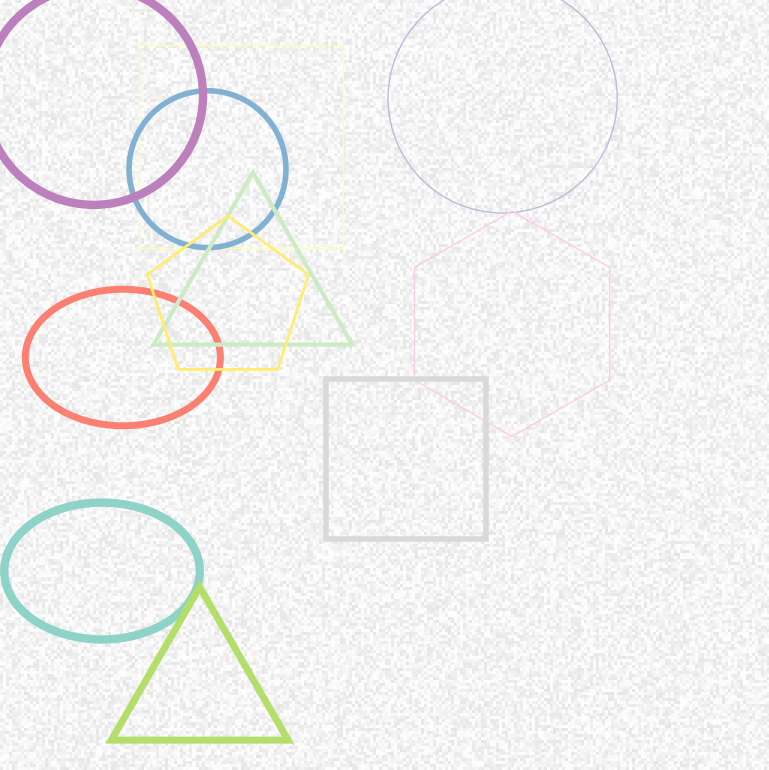[{"shape": "oval", "thickness": 3, "radius": 0.63, "center": [0.132, 0.258]}, {"shape": "square", "thickness": 0.5, "radius": 0.66, "center": [0.313, 0.81]}, {"shape": "circle", "thickness": 0.5, "radius": 0.74, "center": [0.653, 0.872]}, {"shape": "oval", "thickness": 2.5, "radius": 0.63, "center": [0.16, 0.536]}, {"shape": "circle", "thickness": 2, "radius": 0.51, "center": [0.27, 0.78]}, {"shape": "triangle", "thickness": 2.5, "radius": 0.66, "center": [0.259, 0.105]}, {"shape": "hexagon", "thickness": 0.5, "radius": 0.73, "center": [0.665, 0.58]}, {"shape": "square", "thickness": 2, "radius": 0.52, "center": [0.527, 0.404]}, {"shape": "circle", "thickness": 3, "radius": 0.71, "center": [0.122, 0.876]}, {"shape": "triangle", "thickness": 1.5, "radius": 0.75, "center": [0.328, 0.627]}, {"shape": "pentagon", "thickness": 1, "radius": 0.55, "center": [0.296, 0.609]}]